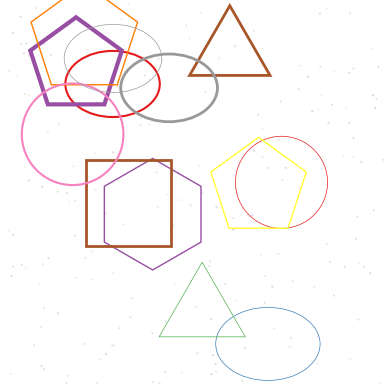[{"shape": "oval", "thickness": 1.5, "radius": 0.61, "center": [0.292, 0.782]}, {"shape": "circle", "thickness": 0.5, "radius": 0.6, "center": [0.731, 0.526]}, {"shape": "oval", "thickness": 0.5, "radius": 0.68, "center": [0.696, 0.107]}, {"shape": "triangle", "thickness": 0.5, "radius": 0.65, "center": [0.525, 0.19]}, {"shape": "pentagon", "thickness": 3, "radius": 0.63, "center": [0.198, 0.83]}, {"shape": "hexagon", "thickness": 1, "radius": 0.72, "center": [0.397, 0.444]}, {"shape": "pentagon", "thickness": 1, "radius": 0.73, "center": [0.219, 0.898]}, {"shape": "pentagon", "thickness": 1, "radius": 0.65, "center": [0.672, 0.513]}, {"shape": "triangle", "thickness": 2, "radius": 0.6, "center": [0.597, 0.864]}, {"shape": "square", "thickness": 2, "radius": 0.56, "center": [0.334, 0.472]}, {"shape": "circle", "thickness": 1.5, "radius": 0.66, "center": [0.189, 0.651]}, {"shape": "oval", "thickness": 0.5, "radius": 0.63, "center": [0.293, 0.848]}, {"shape": "oval", "thickness": 2, "radius": 0.63, "center": [0.439, 0.772]}]